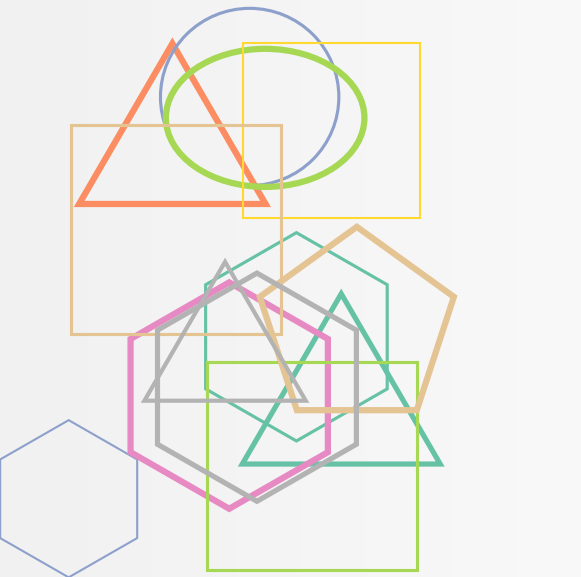[{"shape": "triangle", "thickness": 2.5, "radius": 0.98, "center": [0.587, 0.294]}, {"shape": "hexagon", "thickness": 1.5, "radius": 0.9, "center": [0.51, 0.416]}, {"shape": "triangle", "thickness": 3, "radius": 0.93, "center": [0.297, 0.739]}, {"shape": "circle", "thickness": 1.5, "radius": 0.77, "center": [0.43, 0.831]}, {"shape": "hexagon", "thickness": 1, "radius": 0.68, "center": [0.118, 0.135]}, {"shape": "hexagon", "thickness": 3, "radius": 0.98, "center": [0.394, 0.314]}, {"shape": "oval", "thickness": 3, "radius": 0.85, "center": [0.456, 0.795]}, {"shape": "square", "thickness": 1.5, "radius": 0.9, "center": [0.537, 0.192]}, {"shape": "square", "thickness": 1, "radius": 0.76, "center": [0.57, 0.773]}, {"shape": "pentagon", "thickness": 3, "radius": 0.88, "center": [0.614, 0.431]}, {"shape": "square", "thickness": 1.5, "radius": 0.91, "center": [0.303, 0.602]}, {"shape": "hexagon", "thickness": 2.5, "radius": 0.99, "center": [0.442, 0.329]}, {"shape": "triangle", "thickness": 2, "radius": 0.8, "center": [0.387, 0.385]}]